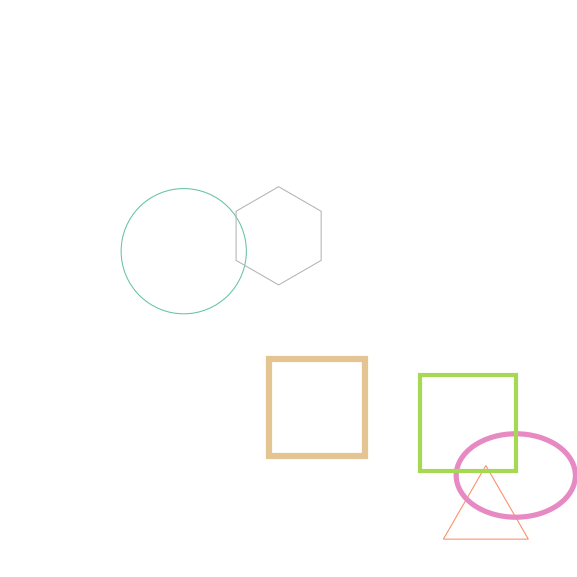[{"shape": "circle", "thickness": 0.5, "radius": 0.54, "center": [0.318, 0.564]}, {"shape": "triangle", "thickness": 0.5, "radius": 0.42, "center": [0.841, 0.108]}, {"shape": "oval", "thickness": 2.5, "radius": 0.52, "center": [0.893, 0.176]}, {"shape": "square", "thickness": 2, "radius": 0.41, "center": [0.81, 0.267]}, {"shape": "square", "thickness": 3, "radius": 0.42, "center": [0.549, 0.294]}, {"shape": "hexagon", "thickness": 0.5, "radius": 0.43, "center": [0.482, 0.591]}]